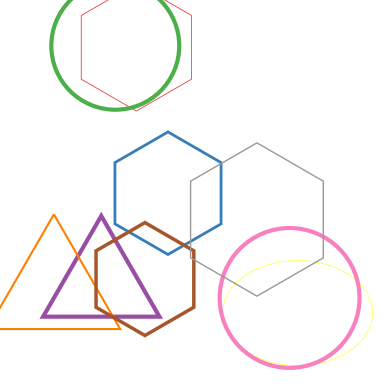[{"shape": "hexagon", "thickness": 0.5, "radius": 0.83, "center": [0.354, 0.877]}, {"shape": "hexagon", "thickness": 2, "radius": 0.8, "center": [0.436, 0.498]}, {"shape": "circle", "thickness": 3, "radius": 0.83, "center": [0.299, 0.881]}, {"shape": "triangle", "thickness": 3, "radius": 0.87, "center": [0.263, 0.265]}, {"shape": "triangle", "thickness": 1.5, "radius": 0.99, "center": [0.14, 0.245]}, {"shape": "oval", "thickness": 0.5, "radius": 0.97, "center": [0.773, 0.187]}, {"shape": "hexagon", "thickness": 2.5, "radius": 0.73, "center": [0.376, 0.275]}, {"shape": "circle", "thickness": 3, "radius": 0.91, "center": [0.752, 0.226]}, {"shape": "hexagon", "thickness": 1, "radius": 1.0, "center": [0.667, 0.43]}]